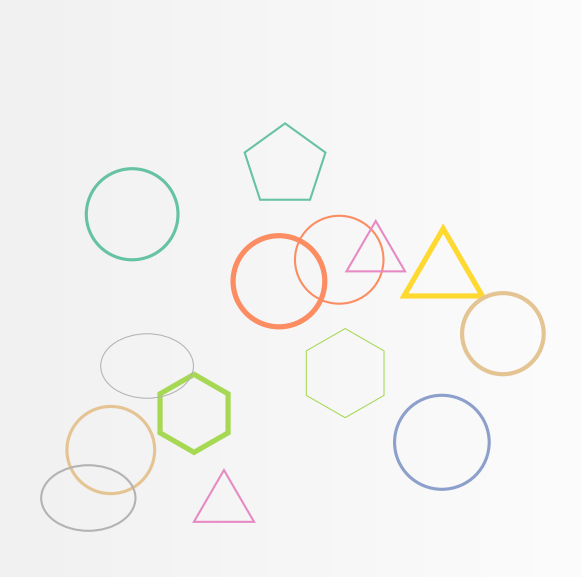[{"shape": "pentagon", "thickness": 1, "radius": 0.37, "center": [0.49, 0.712]}, {"shape": "circle", "thickness": 1.5, "radius": 0.39, "center": [0.227, 0.628]}, {"shape": "circle", "thickness": 2.5, "radius": 0.39, "center": [0.48, 0.512]}, {"shape": "circle", "thickness": 1, "radius": 0.38, "center": [0.584, 0.549]}, {"shape": "circle", "thickness": 1.5, "radius": 0.41, "center": [0.76, 0.233]}, {"shape": "triangle", "thickness": 1, "radius": 0.29, "center": [0.646, 0.558]}, {"shape": "triangle", "thickness": 1, "radius": 0.3, "center": [0.385, 0.125]}, {"shape": "hexagon", "thickness": 2.5, "radius": 0.34, "center": [0.334, 0.283]}, {"shape": "hexagon", "thickness": 0.5, "radius": 0.39, "center": [0.594, 0.353]}, {"shape": "triangle", "thickness": 2.5, "radius": 0.39, "center": [0.762, 0.526]}, {"shape": "circle", "thickness": 2, "radius": 0.35, "center": [0.865, 0.421]}, {"shape": "circle", "thickness": 1.5, "radius": 0.38, "center": [0.191, 0.22]}, {"shape": "oval", "thickness": 0.5, "radius": 0.4, "center": [0.253, 0.365]}, {"shape": "oval", "thickness": 1, "radius": 0.41, "center": [0.152, 0.137]}]